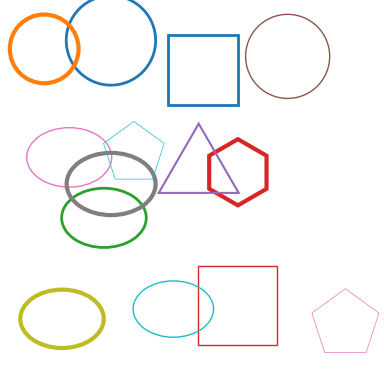[{"shape": "circle", "thickness": 2, "radius": 0.58, "center": [0.288, 0.895]}, {"shape": "square", "thickness": 2, "radius": 0.46, "center": [0.527, 0.818]}, {"shape": "circle", "thickness": 3, "radius": 0.45, "center": [0.115, 0.873]}, {"shape": "oval", "thickness": 2, "radius": 0.55, "center": [0.27, 0.434]}, {"shape": "hexagon", "thickness": 3, "radius": 0.43, "center": [0.618, 0.553]}, {"shape": "square", "thickness": 1, "radius": 0.51, "center": [0.617, 0.206]}, {"shape": "triangle", "thickness": 1.5, "radius": 0.6, "center": [0.516, 0.559]}, {"shape": "circle", "thickness": 1, "radius": 0.55, "center": [0.747, 0.854]}, {"shape": "pentagon", "thickness": 0.5, "radius": 0.46, "center": [0.897, 0.158]}, {"shape": "oval", "thickness": 1, "radius": 0.55, "center": [0.18, 0.591]}, {"shape": "oval", "thickness": 3, "radius": 0.58, "center": [0.289, 0.522]}, {"shape": "oval", "thickness": 3, "radius": 0.54, "center": [0.161, 0.172]}, {"shape": "pentagon", "thickness": 0.5, "radius": 0.41, "center": [0.348, 0.602]}, {"shape": "oval", "thickness": 1, "radius": 0.52, "center": [0.45, 0.197]}]